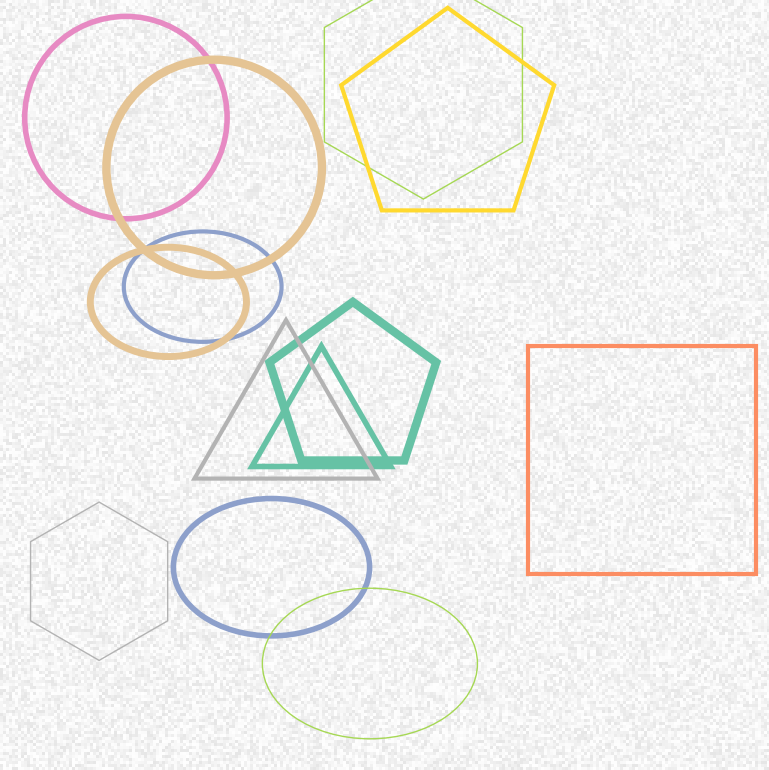[{"shape": "pentagon", "thickness": 3, "radius": 0.57, "center": [0.458, 0.494]}, {"shape": "triangle", "thickness": 2, "radius": 0.52, "center": [0.417, 0.446]}, {"shape": "square", "thickness": 1.5, "radius": 0.74, "center": [0.834, 0.402]}, {"shape": "oval", "thickness": 2, "radius": 0.64, "center": [0.353, 0.263]}, {"shape": "oval", "thickness": 1.5, "radius": 0.51, "center": [0.263, 0.628]}, {"shape": "circle", "thickness": 2, "radius": 0.66, "center": [0.164, 0.847]}, {"shape": "hexagon", "thickness": 0.5, "radius": 0.74, "center": [0.55, 0.89]}, {"shape": "oval", "thickness": 0.5, "radius": 0.7, "center": [0.48, 0.138]}, {"shape": "pentagon", "thickness": 1.5, "radius": 0.73, "center": [0.581, 0.844]}, {"shape": "circle", "thickness": 3, "radius": 0.7, "center": [0.278, 0.783]}, {"shape": "oval", "thickness": 2.5, "radius": 0.51, "center": [0.219, 0.608]}, {"shape": "triangle", "thickness": 1.5, "radius": 0.69, "center": [0.371, 0.447]}, {"shape": "hexagon", "thickness": 0.5, "radius": 0.51, "center": [0.129, 0.245]}]